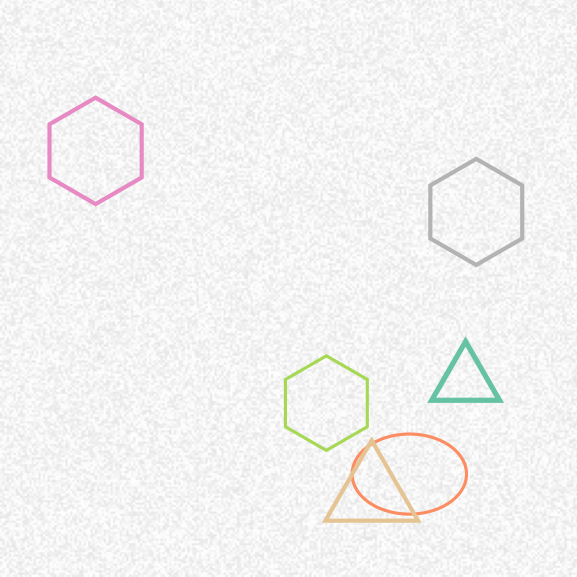[{"shape": "triangle", "thickness": 2.5, "radius": 0.34, "center": [0.806, 0.34]}, {"shape": "oval", "thickness": 1.5, "radius": 0.5, "center": [0.709, 0.178]}, {"shape": "hexagon", "thickness": 2, "radius": 0.46, "center": [0.166, 0.738]}, {"shape": "hexagon", "thickness": 1.5, "radius": 0.41, "center": [0.565, 0.301]}, {"shape": "triangle", "thickness": 2, "radius": 0.46, "center": [0.644, 0.144]}, {"shape": "hexagon", "thickness": 2, "radius": 0.46, "center": [0.825, 0.632]}]